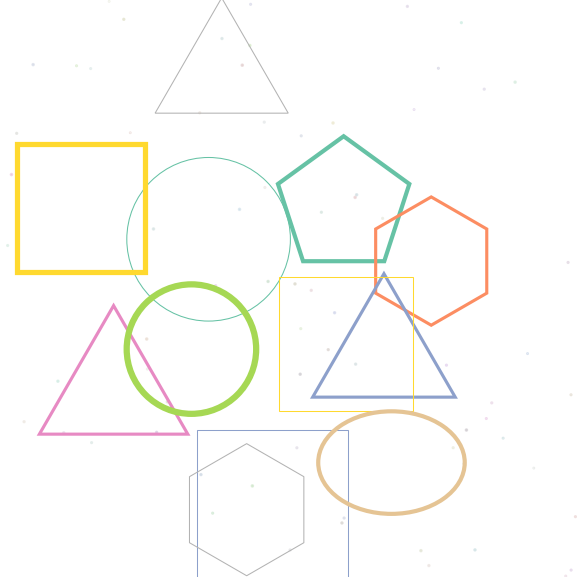[{"shape": "pentagon", "thickness": 2, "radius": 0.6, "center": [0.595, 0.644]}, {"shape": "circle", "thickness": 0.5, "radius": 0.71, "center": [0.361, 0.585]}, {"shape": "hexagon", "thickness": 1.5, "radius": 0.56, "center": [0.747, 0.547]}, {"shape": "square", "thickness": 0.5, "radius": 0.65, "center": [0.472, 0.123]}, {"shape": "triangle", "thickness": 1.5, "radius": 0.71, "center": [0.665, 0.383]}, {"shape": "triangle", "thickness": 1.5, "radius": 0.74, "center": [0.197, 0.322]}, {"shape": "circle", "thickness": 3, "radius": 0.56, "center": [0.331, 0.395]}, {"shape": "square", "thickness": 2.5, "radius": 0.55, "center": [0.141, 0.639]}, {"shape": "square", "thickness": 0.5, "radius": 0.58, "center": [0.599, 0.404]}, {"shape": "oval", "thickness": 2, "radius": 0.63, "center": [0.678, 0.198]}, {"shape": "hexagon", "thickness": 0.5, "radius": 0.57, "center": [0.427, 0.117]}, {"shape": "triangle", "thickness": 0.5, "radius": 0.67, "center": [0.384, 0.87]}]